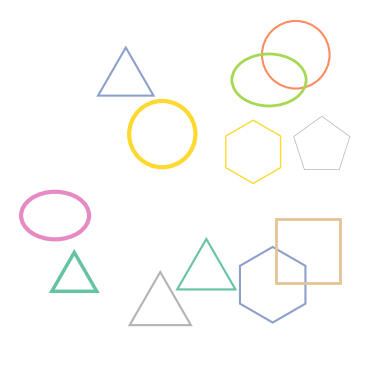[{"shape": "triangle", "thickness": 1.5, "radius": 0.44, "center": [0.536, 0.292]}, {"shape": "triangle", "thickness": 2.5, "radius": 0.34, "center": [0.193, 0.277]}, {"shape": "circle", "thickness": 1.5, "radius": 0.44, "center": [0.768, 0.858]}, {"shape": "hexagon", "thickness": 1.5, "radius": 0.49, "center": [0.708, 0.26]}, {"shape": "triangle", "thickness": 1.5, "radius": 0.42, "center": [0.327, 0.793]}, {"shape": "oval", "thickness": 3, "radius": 0.44, "center": [0.143, 0.44]}, {"shape": "oval", "thickness": 2, "radius": 0.48, "center": [0.699, 0.792]}, {"shape": "hexagon", "thickness": 1, "radius": 0.41, "center": [0.658, 0.606]}, {"shape": "circle", "thickness": 3, "radius": 0.43, "center": [0.421, 0.652]}, {"shape": "square", "thickness": 2, "radius": 0.41, "center": [0.8, 0.348]}, {"shape": "pentagon", "thickness": 0.5, "radius": 0.38, "center": [0.836, 0.621]}, {"shape": "triangle", "thickness": 1.5, "radius": 0.46, "center": [0.416, 0.201]}]